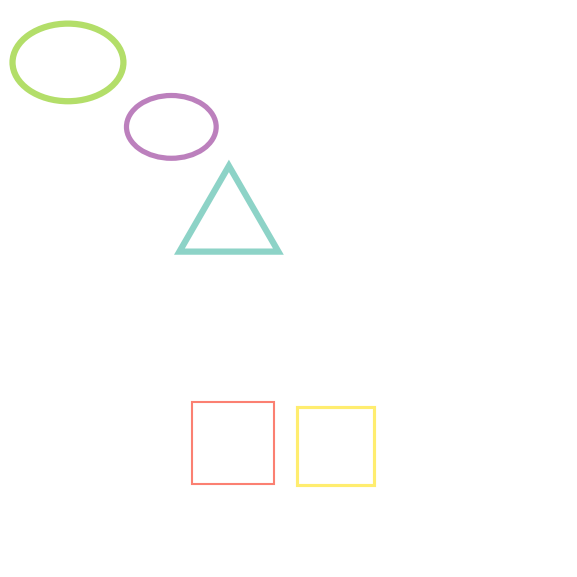[{"shape": "triangle", "thickness": 3, "radius": 0.49, "center": [0.396, 0.613]}, {"shape": "square", "thickness": 1, "radius": 0.35, "center": [0.404, 0.232]}, {"shape": "oval", "thickness": 3, "radius": 0.48, "center": [0.118, 0.891]}, {"shape": "oval", "thickness": 2.5, "radius": 0.39, "center": [0.297, 0.779]}, {"shape": "square", "thickness": 1.5, "radius": 0.34, "center": [0.581, 0.227]}]